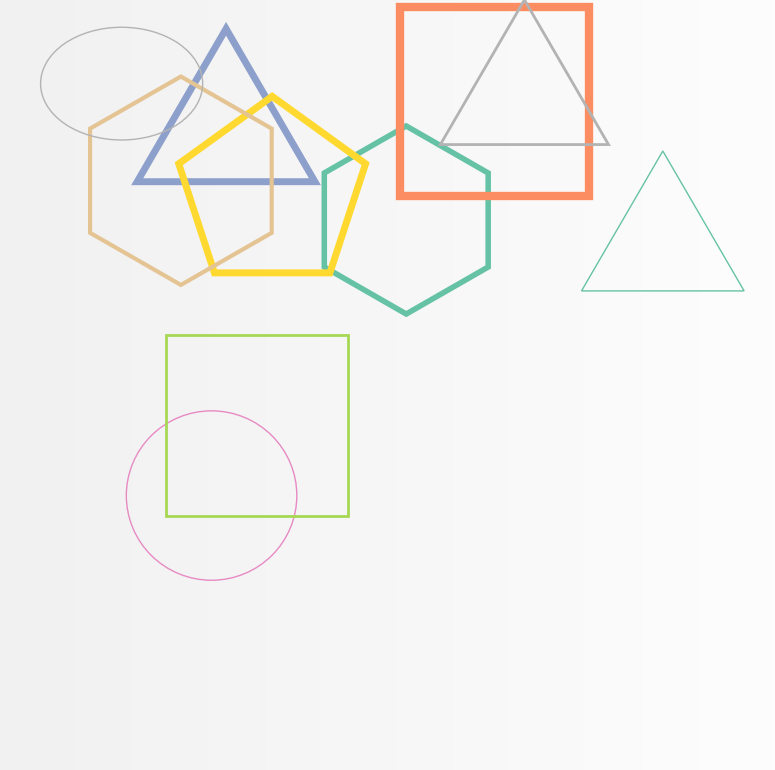[{"shape": "triangle", "thickness": 0.5, "radius": 0.61, "center": [0.855, 0.683]}, {"shape": "hexagon", "thickness": 2, "radius": 0.61, "center": [0.524, 0.714]}, {"shape": "square", "thickness": 3, "radius": 0.61, "center": [0.638, 0.868]}, {"shape": "triangle", "thickness": 2.5, "radius": 0.66, "center": [0.292, 0.83]}, {"shape": "circle", "thickness": 0.5, "radius": 0.55, "center": [0.273, 0.356]}, {"shape": "square", "thickness": 1, "radius": 0.59, "center": [0.332, 0.448]}, {"shape": "pentagon", "thickness": 2.5, "radius": 0.63, "center": [0.351, 0.748]}, {"shape": "hexagon", "thickness": 1.5, "radius": 0.68, "center": [0.233, 0.765]}, {"shape": "triangle", "thickness": 1, "radius": 0.63, "center": [0.677, 0.875]}, {"shape": "oval", "thickness": 0.5, "radius": 0.52, "center": [0.157, 0.891]}]